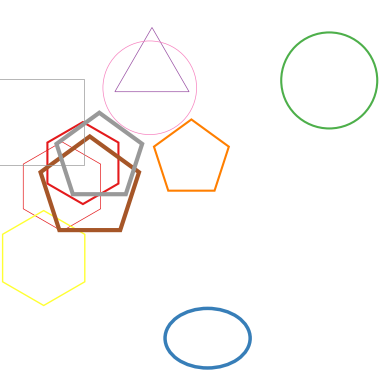[{"shape": "hexagon", "thickness": 1.5, "radius": 0.53, "center": [0.215, 0.576]}, {"shape": "hexagon", "thickness": 0.5, "radius": 0.58, "center": [0.161, 0.516]}, {"shape": "oval", "thickness": 2.5, "radius": 0.55, "center": [0.539, 0.122]}, {"shape": "circle", "thickness": 1.5, "radius": 0.62, "center": [0.855, 0.791]}, {"shape": "triangle", "thickness": 0.5, "radius": 0.56, "center": [0.395, 0.817]}, {"shape": "pentagon", "thickness": 1.5, "radius": 0.51, "center": [0.497, 0.587]}, {"shape": "hexagon", "thickness": 1, "radius": 0.62, "center": [0.114, 0.33]}, {"shape": "pentagon", "thickness": 3, "radius": 0.67, "center": [0.233, 0.511]}, {"shape": "circle", "thickness": 0.5, "radius": 0.61, "center": [0.389, 0.772]}, {"shape": "pentagon", "thickness": 3, "radius": 0.58, "center": [0.258, 0.59]}, {"shape": "square", "thickness": 0.5, "radius": 0.56, "center": [0.106, 0.683]}]